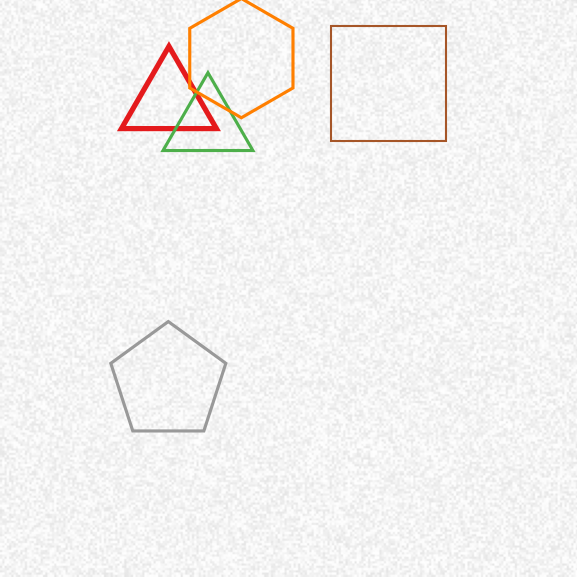[{"shape": "triangle", "thickness": 2.5, "radius": 0.47, "center": [0.293, 0.824]}, {"shape": "triangle", "thickness": 1.5, "radius": 0.45, "center": [0.36, 0.783]}, {"shape": "hexagon", "thickness": 1.5, "radius": 0.52, "center": [0.418, 0.898]}, {"shape": "square", "thickness": 1, "radius": 0.5, "center": [0.673, 0.854]}, {"shape": "pentagon", "thickness": 1.5, "radius": 0.52, "center": [0.291, 0.338]}]